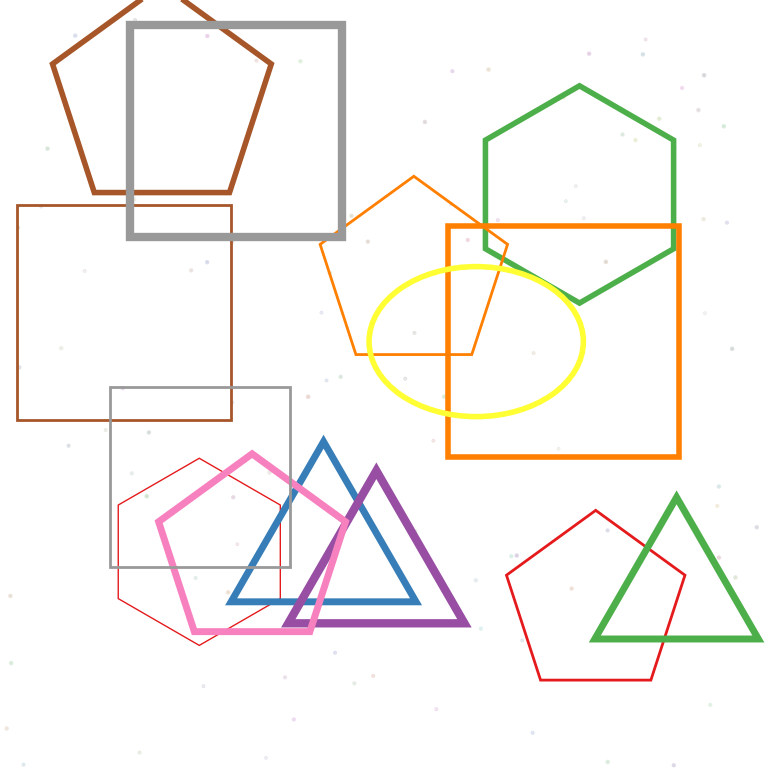[{"shape": "hexagon", "thickness": 0.5, "radius": 0.61, "center": [0.259, 0.283]}, {"shape": "pentagon", "thickness": 1, "radius": 0.61, "center": [0.774, 0.215]}, {"shape": "triangle", "thickness": 2.5, "radius": 0.69, "center": [0.42, 0.288]}, {"shape": "hexagon", "thickness": 2, "radius": 0.71, "center": [0.753, 0.747]}, {"shape": "triangle", "thickness": 2.5, "radius": 0.61, "center": [0.879, 0.231]}, {"shape": "triangle", "thickness": 3, "radius": 0.66, "center": [0.489, 0.257]}, {"shape": "pentagon", "thickness": 1, "radius": 0.64, "center": [0.537, 0.643]}, {"shape": "square", "thickness": 2, "radius": 0.75, "center": [0.732, 0.557]}, {"shape": "oval", "thickness": 2, "radius": 0.7, "center": [0.618, 0.556]}, {"shape": "pentagon", "thickness": 2, "radius": 0.75, "center": [0.21, 0.871]}, {"shape": "square", "thickness": 1, "radius": 0.7, "center": [0.161, 0.594]}, {"shape": "pentagon", "thickness": 2.5, "radius": 0.64, "center": [0.327, 0.283]}, {"shape": "square", "thickness": 1, "radius": 0.59, "center": [0.26, 0.381]}, {"shape": "square", "thickness": 3, "radius": 0.69, "center": [0.307, 0.829]}]